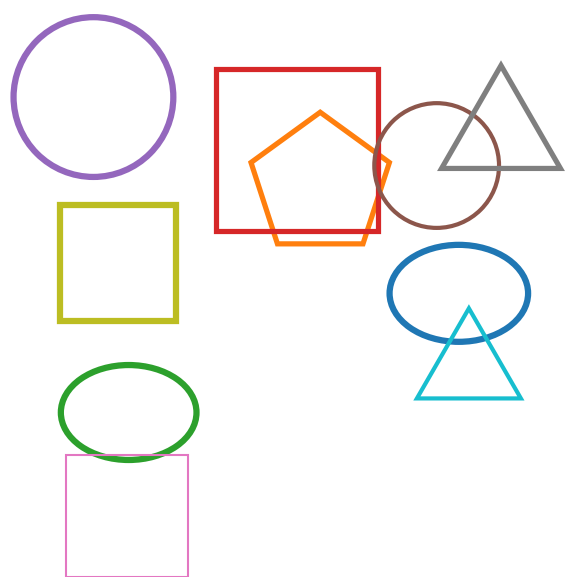[{"shape": "oval", "thickness": 3, "radius": 0.6, "center": [0.795, 0.491]}, {"shape": "pentagon", "thickness": 2.5, "radius": 0.63, "center": [0.554, 0.679]}, {"shape": "oval", "thickness": 3, "radius": 0.59, "center": [0.223, 0.285]}, {"shape": "square", "thickness": 2.5, "radius": 0.7, "center": [0.514, 0.74]}, {"shape": "circle", "thickness": 3, "radius": 0.69, "center": [0.162, 0.831]}, {"shape": "circle", "thickness": 2, "radius": 0.54, "center": [0.756, 0.713]}, {"shape": "square", "thickness": 1, "radius": 0.53, "center": [0.22, 0.106]}, {"shape": "triangle", "thickness": 2.5, "radius": 0.59, "center": [0.868, 0.767]}, {"shape": "square", "thickness": 3, "radius": 0.5, "center": [0.204, 0.544]}, {"shape": "triangle", "thickness": 2, "radius": 0.52, "center": [0.812, 0.361]}]